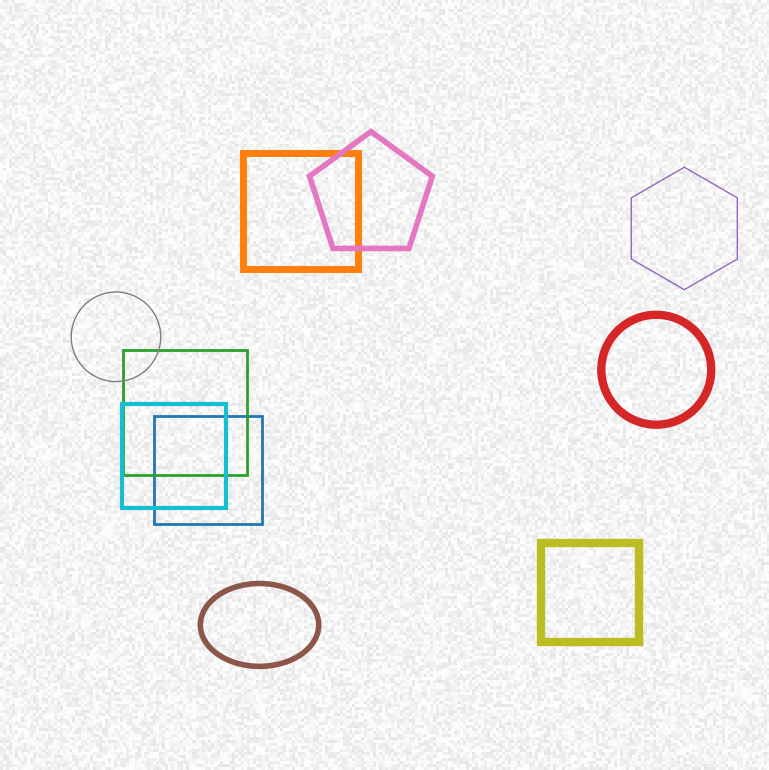[{"shape": "square", "thickness": 1, "radius": 0.35, "center": [0.27, 0.39]}, {"shape": "square", "thickness": 2.5, "radius": 0.38, "center": [0.39, 0.726]}, {"shape": "square", "thickness": 1, "radius": 0.4, "center": [0.24, 0.464]}, {"shape": "circle", "thickness": 3, "radius": 0.36, "center": [0.852, 0.52]}, {"shape": "hexagon", "thickness": 0.5, "radius": 0.4, "center": [0.889, 0.703]}, {"shape": "oval", "thickness": 2, "radius": 0.38, "center": [0.337, 0.188]}, {"shape": "pentagon", "thickness": 2, "radius": 0.42, "center": [0.482, 0.745]}, {"shape": "circle", "thickness": 0.5, "radius": 0.29, "center": [0.151, 0.563]}, {"shape": "square", "thickness": 3, "radius": 0.32, "center": [0.767, 0.231]}, {"shape": "square", "thickness": 1.5, "radius": 0.34, "center": [0.226, 0.407]}]